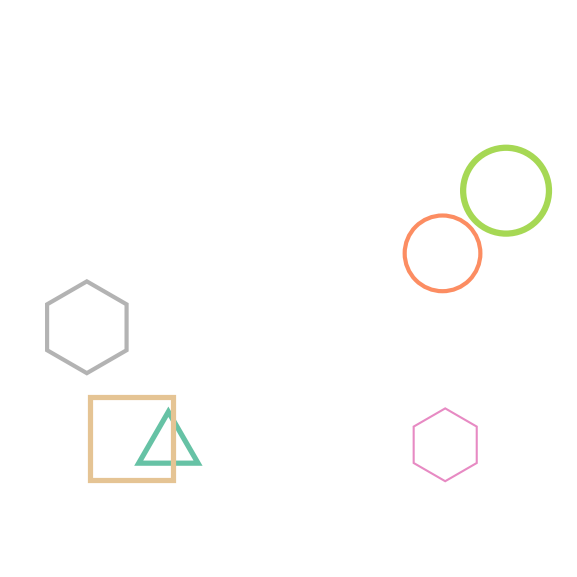[{"shape": "triangle", "thickness": 2.5, "radius": 0.3, "center": [0.292, 0.227]}, {"shape": "circle", "thickness": 2, "radius": 0.33, "center": [0.766, 0.56]}, {"shape": "hexagon", "thickness": 1, "radius": 0.32, "center": [0.771, 0.229]}, {"shape": "circle", "thickness": 3, "radius": 0.37, "center": [0.876, 0.669]}, {"shape": "square", "thickness": 2.5, "radius": 0.36, "center": [0.228, 0.24]}, {"shape": "hexagon", "thickness": 2, "radius": 0.4, "center": [0.15, 0.432]}]